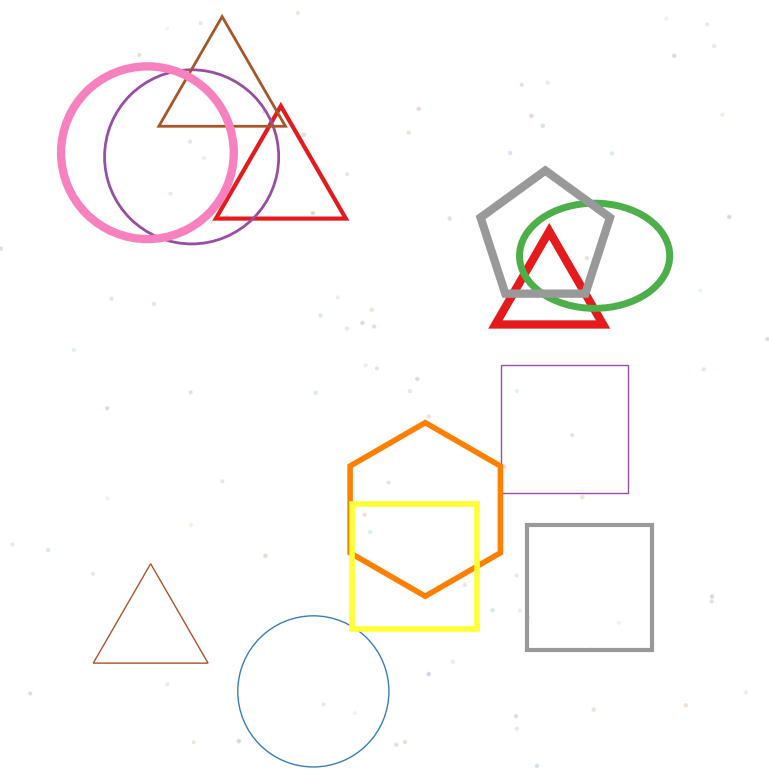[{"shape": "triangle", "thickness": 1.5, "radius": 0.49, "center": [0.365, 0.765]}, {"shape": "triangle", "thickness": 3, "radius": 0.4, "center": [0.713, 0.619]}, {"shape": "circle", "thickness": 0.5, "radius": 0.49, "center": [0.407, 0.102]}, {"shape": "oval", "thickness": 2.5, "radius": 0.49, "center": [0.772, 0.668]}, {"shape": "square", "thickness": 0.5, "radius": 0.41, "center": [0.733, 0.443]}, {"shape": "circle", "thickness": 1, "radius": 0.57, "center": [0.249, 0.796]}, {"shape": "hexagon", "thickness": 2, "radius": 0.56, "center": [0.552, 0.338]}, {"shape": "square", "thickness": 2, "radius": 0.41, "center": [0.539, 0.265]}, {"shape": "triangle", "thickness": 0.5, "radius": 0.43, "center": [0.196, 0.182]}, {"shape": "triangle", "thickness": 1, "radius": 0.47, "center": [0.288, 0.883]}, {"shape": "circle", "thickness": 3, "radius": 0.56, "center": [0.191, 0.802]}, {"shape": "pentagon", "thickness": 3, "radius": 0.44, "center": [0.708, 0.69]}, {"shape": "square", "thickness": 1.5, "radius": 0.41, "center": [0.766, 0.237]}]